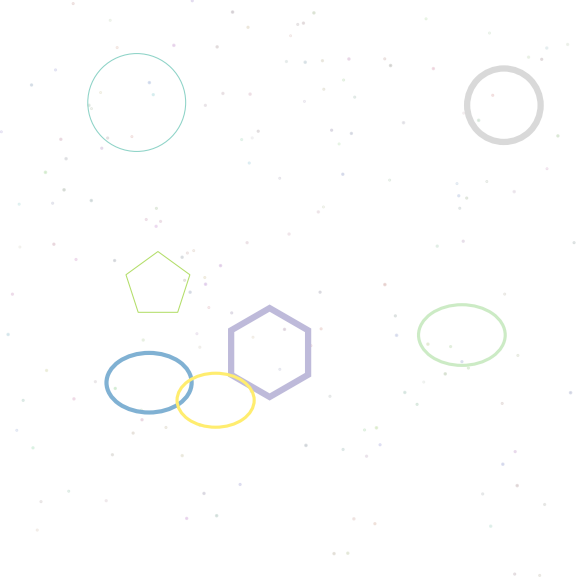[{"shape": "circle", "thickness": 0.5, "radius": 0.42, "center": [0.237, 0.822]}, {"shape": "hexagon", "thickness": 3, "radius": 0.38, "center": [0.467, 0.389]}, {"shape": "oval", "thickness": 2, "radius": 0.37, "center": [0.258, 0.336]}, {"shape": "pentagon", "thickness": 0.5, "radius": 0.29, "center": [0.273, 0.505]}, {"shape": "circle", "thickness": 3, "radius": 0.32, "center": [0.873, 0.817]}, {"shape": "oval", "thickness": 1.5, "radius": 0.38, "center": [0.8, 0.419]}, {"shape": "oval", "thickness": 1.5, "radius": 0.33, "center": [0.373, 0.306]}]